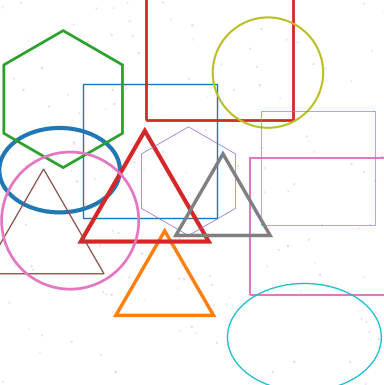[{"shape": "square", "thickness": 1, "radius": 0.87, "center": [0.389, 0.609]}, {"shape": "oval", "thickness": 3, "radius": 0.78, "center": [0.155, 0.558]}, {"shape": "triangle", "thickness": 2.5, "radius": 0.73, "center": [0.428, 0.254]}, {"shape": "hexagon", "thickness": 2, "radius": 0.89, "center": [0.164, 0.743]}, {"shape": "triangle", "thickness": 3, "radius": 0.96, "center": [0.376, 0.468]}, {"shape": "square", "thickness": 2, "radius": 0.95, "center": [0.57, 0.879]}, {"shape": "hexagon", "thickness": 0.5, "radius": 0.71, "center": [0.49, 0.529]}, {"shape": "triangle", "thickness": 1, "radius": 0.91, "center": [0.113, 0.38]}, {"shape": "square", "thickness": 1.5, "radius": 0.89, "center": [0.828, 0.411]}, {"shape": "circle", "thickness": 2, "radius": 0.89, "center": [0.182, 0.427]}, {"shape": "triangle", "thickness": 2.5, "radius": 0.71, "center": [0.579, 0.459]}, {"shape": "circle", "thickness": 1.5, "radius": 0.72, "center": [0.696, 0.811]}, {"shape": "oval", "thickness": 1, "radius": 1.0, "center": [0.791, 0.124]}, {"shape": "square", "thickness": 0.5, "radius": 0.74, "center": [0.826, 0.564]}]